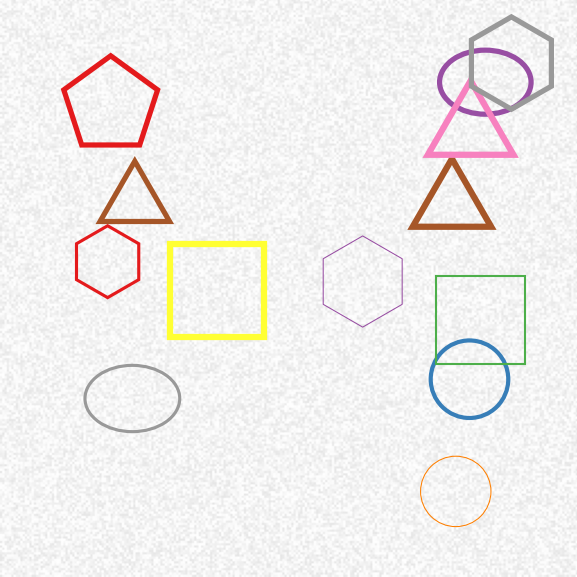[{"shape": "hexagon", "thickness": 1.5, "radius": 0.31, "center": [0.186, 0.546]}, {"shape": "pentagon", "thickness": 2.5, "radius": 0.43, "center": [0.192, 0.817]}, {"shape": "circle", "thickness": 2, "radius": 0.34, "center": [0.813, 0.342]}, {"shape": "square", "thickness": 1, "radius": 0.38, "center": [0.832, 0.445]}, {"shape": "hexagon", "thickness": 0.5, "radius": 0.39, "center": [0.628, 0.512]}, {"shape": "oval", "thickness": 2.5, "radius": 0.4, "center": [0.84, 0.857]}, {"shape": "circle", "thickness": 0.5, "radius": 0.3, "center": [0.789, 0.148]}, {"shape": "square", "thickness": 3, "radius": 0.4, "center": [0.376, 0.496]}, {"shape": "triangle", "thickness": 2.5, "radius": 0.35, "center": [0.233, 0.65]}, {"shape": "triangle", "thickness": 3, "radius": 0.39, "center": [0.783, 0.646]}, {"shape": "triangle", "thickness": 3, "radius": 0.43, "center": [0.815, 0.774]}, {"shape": "hexagon", "thickness": 2.5, "radius": 0.4, "center": [0.886, 0.89]}, {"shape": "oval", "thickness": 1.5, "radius": 0.41, "center": [0.229, 0.309]}]